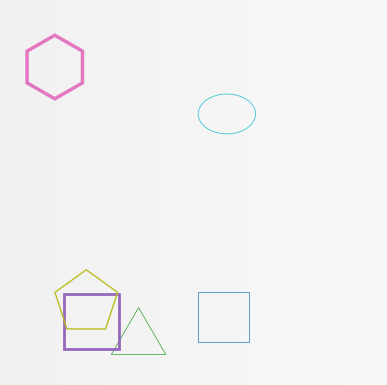[{"shape": "square", "thickness": 0.5, "radius": 0.33, "center": [0.576, 0.176]}, {"shape": "triangle", "thickness": 0.5, "radius": 0.41, "center": [0.358, 0.12]}, {"shape": "square", "thickness": 2, "radius": 0.36, "center": [0.237, 0.166]}, {"shape": "hexagon", "thickness": 2.5, "radius": 0.41, "center": [0.141, 0.826]}, {"shape": "pentagon", "thickness": 1, "radius": 0.42, "center": [0.223, 0.214]}, {"shape": "oval", "thickness": 0.5, "radius": 0.37, "center": [0.585, 0.704]}]